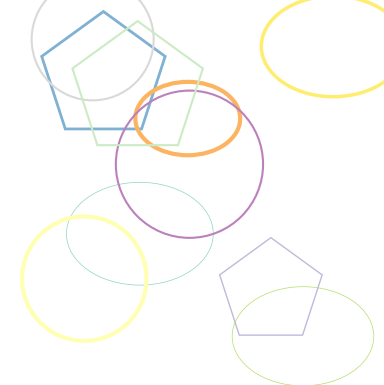[{"shape": "oval", "thickness": 0.5, "radius": 0.95, "center": [0.363, 0.393]}, {"shape": "circle", "thickness": 3, "radius": 0.81, "center": [0.219, 0.276]}, {"shape": "pentagon", "thickness": 1, "radius": 0.7, "center": [0.704, 0.243]}, {"shape": "pentagon", "thickness": 2, "radius": 0.84, "center": [0.269, 0.801]}, {"shape": "oval", "thickness": 3, "radius": 0.68, "center": [0.488, 0.692]}, {"shape": "oval", "thickness": 0.5, "radius": 0.92, "center": [0.787, 0.127]}, {"shape": "circle", "thickness": 1.5, "radius": 0.79, "center": [0.241, 0.898]}, {"shape": "circle", "thickness": 1.5, "radius": 0.96, "center": [0.492, 0.573]}, {"shape": "pentagon", "thickness": 1.5, "radius": 0.89, "center": [0.358, 0.767]}, {"shape": "oval", "thickness": 2.5, "radius": 0.93, "center": [0.866, 0.879]}]